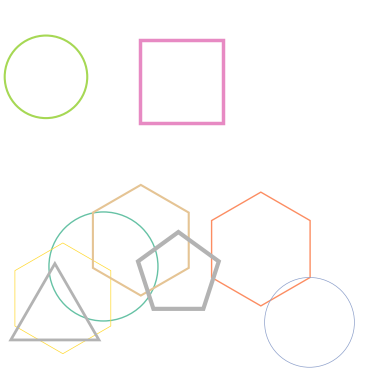[{"shape": "circle", "thickness": 1, "radius": 0.71, "center": [0.269, 0.308]}, {"shape": "hexagon", "thickness": 1, "radius": 0.74, "center": [0.678, 0.353]}, {"shape": "circle", "thickness": 0.5, "radius": 0.58, "center": [0.804, 0.163]}, {"shape": "square", "thickness": 2.5, "radius": 0.54, "center": [0.472, 0.789]}, {"shape": "circle", "thickness": 1.5, "radius": 0.54, "center": [0.119, 0.8]}, {"shape": "hexagon", "thickness": 0.5, "radius": 0.72, "center": [0.163, 0.225]}, {"shape": "hexagon", "thickness": 1.5, "radius": 0.72, "center": [0.366, 0.376]}, {"shape": "pentagon", "thickness": 3, "radius": 0.55, "center": [0.463, 0.287]}, {"shape": "triangle", "thickness": 2, "radius": 0.66, "center": [0.143, 0.183]}]